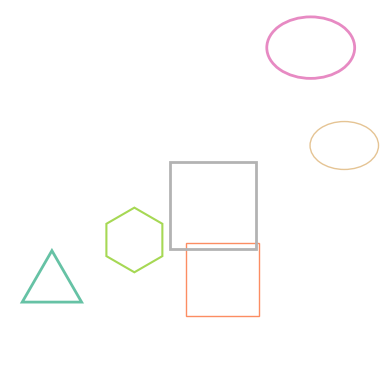[{"shape": "triangle", "thickness": 2, "radius": 0.45, "center": [0.135, 0.26]}, {"shape": "square", "thickness": 1, "radius": 0.47, "center": [0.577, 0.275]}, {"shape": "oval", "thickness": 2, "radius": 0.57, "center": [0.807, 0.876]}, {"shape": "hexagon", "thickness": 1.5, "radius": 0.42, "center": [0.349, 0.377]}, {"shape": "oval", "thickness": 1, "radius": 0.44, "center": [0.894, 0.622]}, {"shape": "square", "thickness": 2, "radius": 0.56, "center": [0.554, 0.467]}]